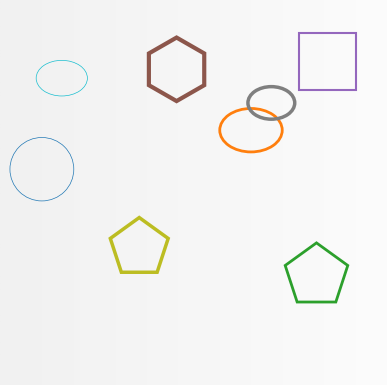[{"shape": "circle", "thickness": 0.5, "radius": 0.41, "center": [0.108, 0.561]}, {"shape": "oval", "thickness": 2, "radius": 0.4, "center": [0.648, 0.662]}, {"shape": "pentagon", "thickness": 2, "radius": 0.42, "center": [0.817, 0.284]}, {"shape": "square", "thickness": 1.5, "radius": 0.37, "center": [0.846, 0.841]}, {"shape": "hexagon", "thickness": 3, "radius": 0.41, "center": [0.456, 0.82]}, {"shape": "oval", "thickness": 2.5, "radius": 0.3, "center": [0.7, 0.733]}, {"shape": "pentagon", "thickness": 2.5, "radius": 0.39, "center": [0.359, 0.356]}, {"shape": "oval", "thickness": 0.5, "radius": 0.33, "center": [0.159, 0.797]}]